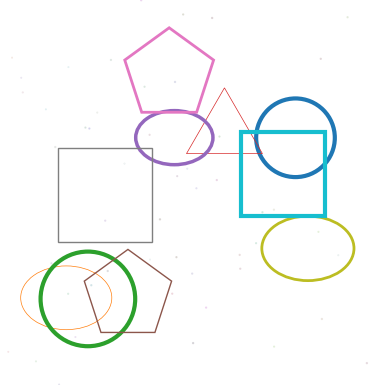[{"shape": "circle", "thickness": 3, "radius": 0.51, "center": [0.768, 0.642]}, {"shape": "oval", "thickness": 0.5, "radius": 0.59, "center": [0.172, 0.226]}, {"shape": "circle", "thickness": 3, "radius": 0.61, "center": [0.228, 0.224]}, {"shape": "triangle", "thickness": 0.5, "radius": 0.57, "center": [0.583, 0.658]}, {"shape": "oval", "thickness": 2.5, "radius": 0.5, "center": [0.453, 0.642]}, {"shape": "pentagon", "thickness": 1, "radius": 0.6, "center": [0.332, 0.233]}, {"shape": "pentagon", "thickness": 2, "radius": 0.61, "center": [0.439, 0.807]}, {"shape": "square", "thickness": 1, "radius": 0.61, "center": [0.273, 0.493]}, {"shape": "oval", "thickness": 2, "radius": 0.6, "center": [0.8, 0.355]}, {"shape": "square", "thickness": 3, "radius": 0.55, "center": [0.734, 0.549]}]